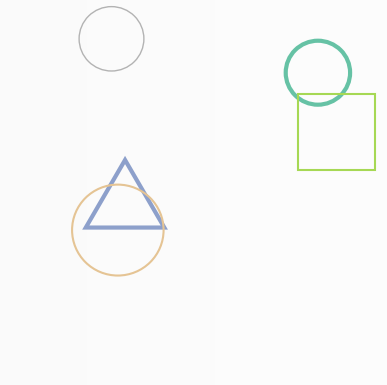[{"shape": "circle", "thickness": 3, "radius": 0.42, "center": [0.82, 0.811]}, {"shape": "triangle", "thickness": 3, "radius": 0.59, "center": [0.323, 0.467]}, {"shape": "square", "thickness": 1.5, "radius": 0.5, "center": [0.869, 0.657]}, {"shape": "circle", "thickness": 1.5, "radius": 0.59, "center": [0.304, 0.402]}, {"shape": "circle", "thickness": 1, "radius": 0.42, "center": [0.288, 0.899]}]